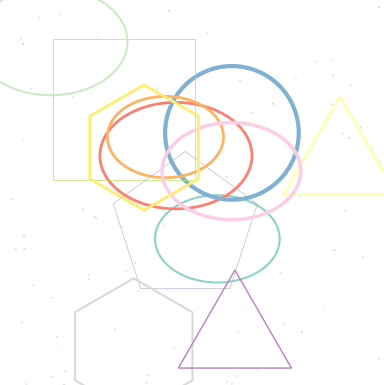[{"shape": "oval", "thickness": 1.5, "radius": 0.81, "center": [0.565, 0.38]}, {"shape": "triangle", "thickness": 2, "radius": 0.85, "center": [0.883, 0.579]}, {"shape": "pentagon", "thickness": 0.5, "radius": 0.98, "center": [0.481, 0.41]}, {"shape": "oval", "thickness": 2, "radius": 0.99, "center": [0.457, 0.596]}, {"shape": "circle", "thickness": 3, "radius": 0.87, "center": [0.602, 0.655]}, {"shape": "oval", "thickness": 2, "radius": 0.75, "center": [0.43, 0.644]}, {"shape": "square", "thickness": 0.5, "radius": 0.92, "center": [0.322, 0.715]}, {"shape": "oval", "thickness": 2.5, "radius": 0.9, "center": [0.601, 0.556]}, {"shape": "hexagon", "thickness": 1.5, "radius": 0.88, "center": [0.347, 0.101]}, {"shape": "triangle", "thickness": 1, "radius": 0.85, "center": [0.61, 0.129]}, {"shape": "oval", "thickness": 1.5, "radius": 1.0, "center": [0.132, 0.892]}, {"shape": "hexagon", "thickness": 2, "radius": 0.81, "center": [0.374, 0.617]}]